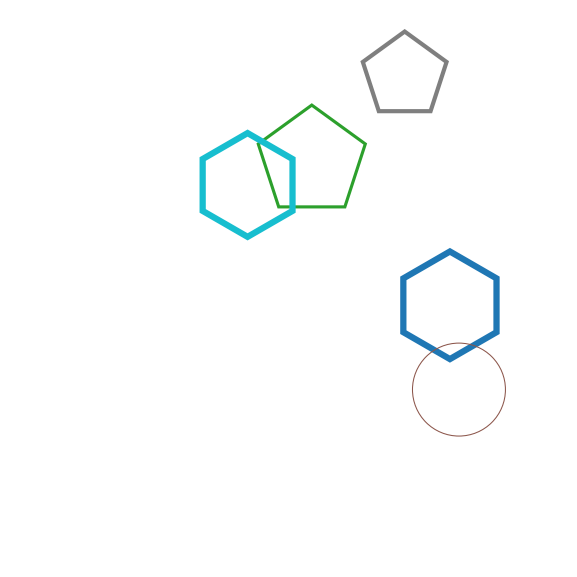[{"shape": "hexagon", "thickness": 3, "radius": 0.47, "center": [0.779, 0.47]}, {"shape": "pentagon", "thickness": 1.5, "radius": 0.49, "center": [0.54, 0.72]}, {"shape": "circle", "thickness": 0.5, "radius": 0.4, "center": [0.795, 0.325]}, {"shape": "pentagon", "thickness": 2, "radius": 0.38, "center": [0.701, 0.868]}, {"shape": "hexagon", "thickness": 3, "radius": 0.45, "center": [0.429, 0.679]}]